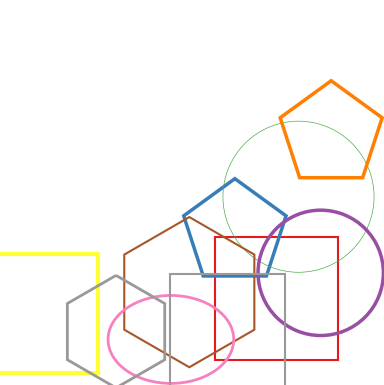[{"shape": "square", "thickness": 1.5, "radius": 0.8, "center": [0.718, 0.224]}, {"shape": "pentagon", "thickness": 2.5, "radius": 0.7, "center": [0.61, 0.396]}, {"shape": "circle", "thickness": 0.5, "radius": 0.98, "center": [0.775, 0.489]}, {"shape": "circle", "thickness": 2.5, "radius": 0.81, "center": [0.833, 0.291]}, {"shape": "pentagon", "thickness": 2.5, "radius": 0.7, "center": [0.86, 0.651]}, {"shape": "square", "thickness": 3, "radius": 0.77, "center": [0.1, 0.185]}, {"shape": "hexagon", "thickness": 1.5, "radius": 0.98, "center": [0.492, 0.241]}, {"shape": "oval", "thickness": 2, "radius": 0.82, "center": [0.444, 0.118]}, {"shape": "square", "thickness": 1.5, "radius": 0.75, "center": [0.592, 0.14]}, {"shape": "hexagon", "thickness": 2, "radius": 0.73, "center": [0.301, 0.139]}]